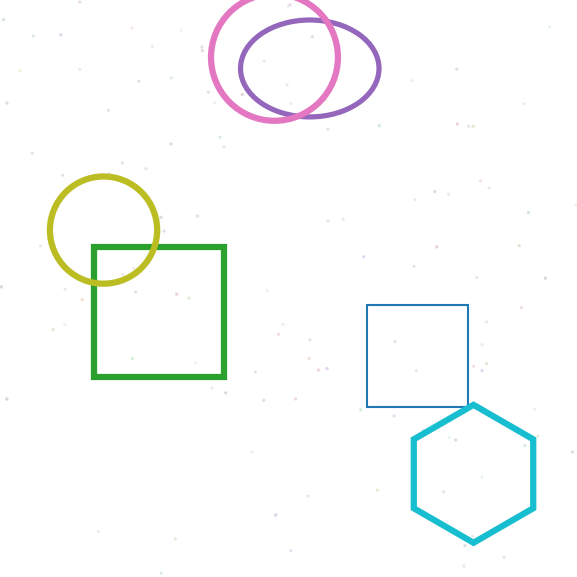[{"shape": "square", "thickness": 1, "radius": 0.44, "center": [0.723, 0.383]}, {"shape": "square", "thickness": 3, "radius": 0.56, "center": [0.275, 0.459]}, {"shape": "oval", "thickness": 2.5, "radius": 0.6, "center": [0.536, 0.881]}, {"shape": "circle", "thickness": 3, "radius": 0.55, "center": [0.475, 0.9]}, {"shape": "circle", "thickness": 3, "radius": 0.46, "center": [0.179, 0.601]}, {"shape": "hexagon", "thickness": 3, "radius": 0.6, "center": [0.82, 0.179]}]